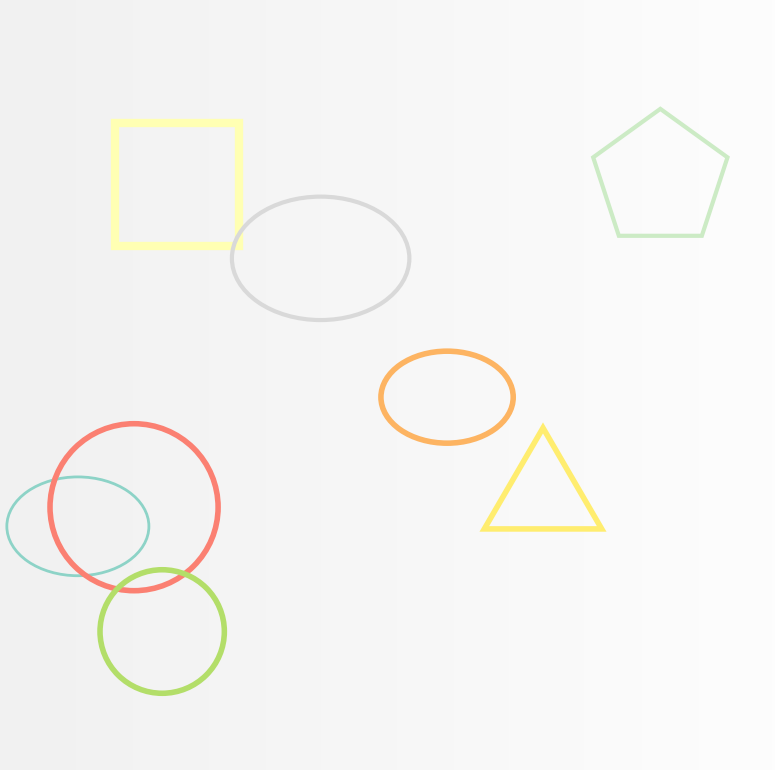[{"shape": "oval", "thickness": 1, "radius": 0.46, "center": [0.1, 0.316]}, {"shape": "square", "thickness": 3, "radius": 0.4, "center": [0.228, 0.761]}, {"shape": "circle", "thickness": 2, "radius": 0.54, "center": [0.173, 0.341]}, {"shape": "oval", "thickness": 2, "radius": 0.43, "center": [0.577, 0.484]}, {"shape": "circle", "thickness": 2, "radius": 0.4, "center": [0.209, 0.18]}, {"shape": "oval", "thickness": 1.5, "radius": 0.57, "center": [0.414, 0.664]}, {"shape": "pentagon", "thickness": 1.5, "radius": 0.46, "center": [0.852, 0.767]}, {"shape": "triangle", "thickness": 2, "radius": 0.44, "center": [0.701, 0.357]}]